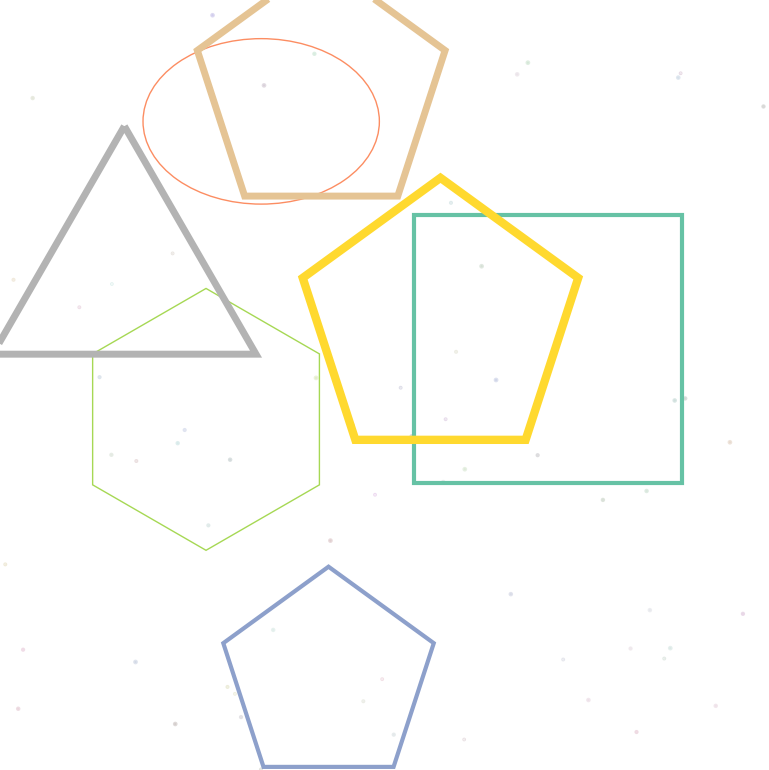[{"shape": "square", "thickness": 1.5, "radius": 0.87, "center": [0.712, 0.547]}, {"shape": "oval", "thickness": 0.5, "radius": 0.77, "center": [0.339, 0.842]}, {"shape": "pentagon", "thickness": 1.5, "radius": 0.72, "center": [0.427, 0.12]}, {"shape": "hexagon", "thickness": 0.5, "radius": 0.85, "center": [0.268, 0.455]}, {"shape": "pentagon", "thickness": 3, "radius": 0.94, "center": [0.572, 0.581]}, {"shape": "pentagon", "thickness": 2.5, "radius": 0.85, "center": [0.417, 0.882]}, {"shape": "triangle", "thickness": 2.5, "radius": 0.99, "center": [0.162, 0.639]}]